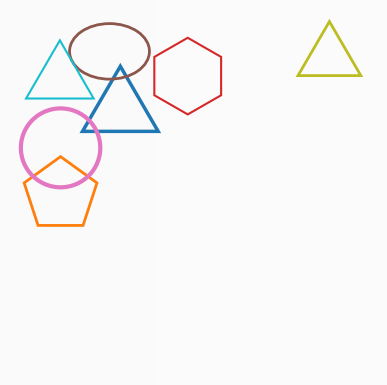[{"shape": "triangle", "thickness": 2.5, "radius": 0.56, "center": [0.311, 0.715]}, {"shape": "pentagon", "thickness": 2, "radius": 0.49, "center": [0.156, 0.494]}, {"shape": "hexagon", "thickness": 1.5, "radius": 0.5, "center": [0.484, 0.802]}, {"shape": "oval", "thickness": 2, "radius": 0.52, "center": [0.283, 0.867]}, {"shape": "circle", "thickness": 3, "radius": 0.51, "center": [0.156, 0.616]}, {"shape": "triangle", "thickness": 2, "radius": 0.47, "center": [0.85, 0.85]}, {"shape": "triangle", "thickness": 1.5, "radius": 0.5, "center": [0.154, 0.794]}]